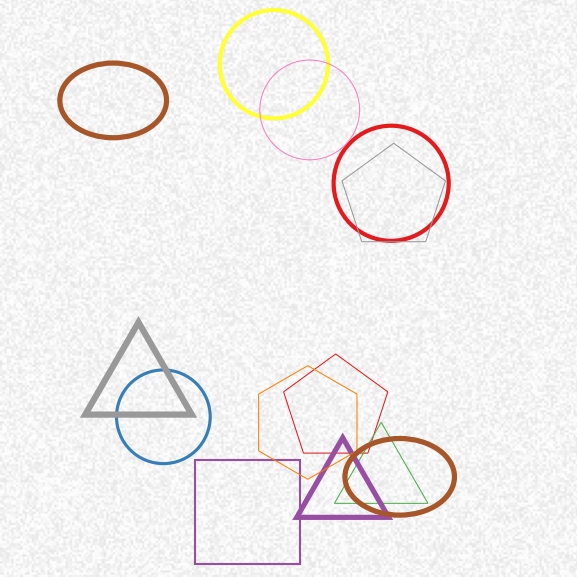[{"shape": "circle", "thickness": 2, "radius": 0.5, "center": [0.677, 0.682]}, {"shape": "pentagon", "thickness": 0.5, "radius": 0.47, "center": [0.581, 0.291]}, {"shape": "circle", "thickness": 1.5, "radius": 0.41, "center": [0.283, 0.277]}, {"shape": "triangle", "thickness": 0.5, "radius": 0.47, "center": [0.66, 0.174]}, {"shape": "triangle", "thickness": 2.5, "radius": 0.46, "center": [0.593, 0.149]}, {"shape": "square", "thickness": 1, "radius": 0.45, "center": [0.428, 0.113]}, {"shape": "hexagon", "thickness": 0.5, "radius": 0.49, "center": [0.533, 0.268]}, {"shape": "circle", "thickness": 2, "radius": 0.47, "center": [0.474, 0.888]}, {"shape": "oval", "thickness": 2.5, "radius": 0.46, "center": [0.196, 0.825]}, {"shape": "oval", "thickness": 2.5, "radius": 0.47, "center": [0.692, 0.173]}, {"shape": "circle", "thickness": 0.5, "radius": 0.43, "center": [0.536, 0.809]}, {"shape": "triangle", "thickness": 3, "radius": 0.53, "center": [0.24, 0.334]}, {"shape": "pentagon", "thickness": 0.5, "radius": 0.47, "center": [0.682, 0.657]}]